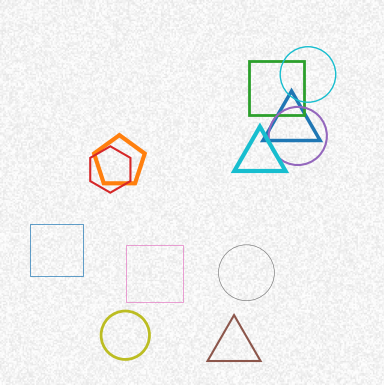[{"shape": "triangle", "thickness": 2.5, "radius": 0.43, "center": [0.757, 0.678]}, {"shape": "square", "thickness": 0.5, "radius": 0.34, "center": [0.147, 0.351]}, {"shape": "pentagon", "thickness": 3, "radius": 0.35, "center": [0.31, 0.58]}, {"shape": "square", "thickness": 2, "radius": 0.35, "center": [0.718, 0.772]}, {"shape": "hexagon", "thickness": 1.5, "radius": 0.3, "center": [0.287, 0.56]}, {"shape": "circle", "thickness": 1.5, "radius": 0.38, "center": [0.773, 0.647]}, {"shape": "triangle", "thickness": 1.5, "radius": 0.4, "center": [0.608, 0.102]}, {"shape": "square", "thickness": 0.5, "radius": 0.37, "center": [0.401, 0.291]}, {"shape": "circle", "thickness": 0.5, "radius": 0.36, "center": [0.64, 0.292]}, {"shape": "circle", "thickness": 2, "radius": 0.31, "center": [0.325, 0.129]}, {"shape": "circle", "thickness": 1, "radius": 0.36, "center": [0.8, 0.807]}, {"shape": "triangle", "thickness": 3, "radius": 0.38, "center": [0.675, 0.594]}]